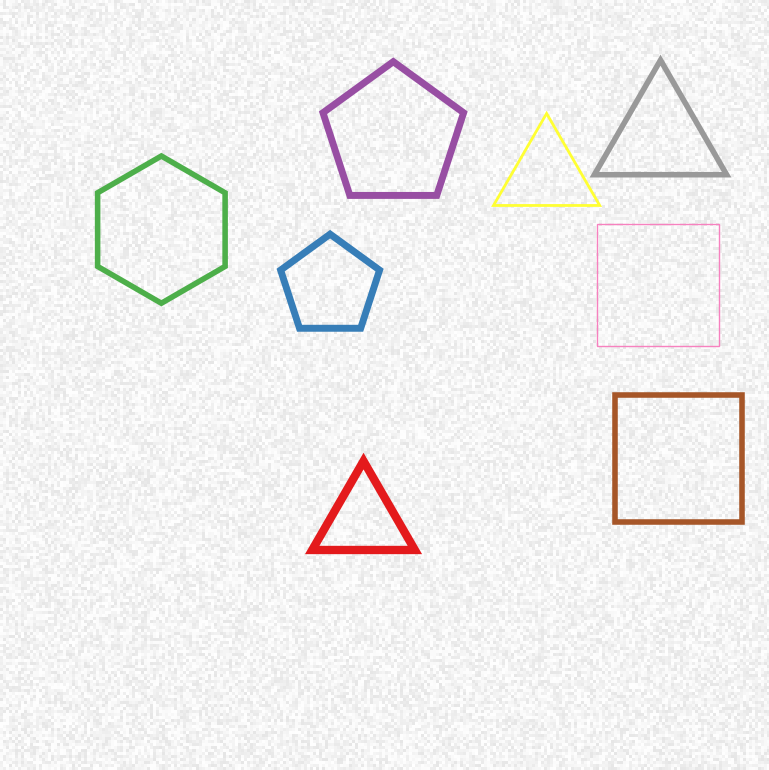[{"shape": "triangle", "thickness": 3, "radius": 0.38, "center": [0.472, 0.324]}, {"shape": "pentagon", "thickness": 2.5, "radius": 0.34, "center": [0.429, 0.628]}, {"shape": "hexagon", "thickness": 2, "radius": 0.48, "center": [0.21, 0.702]}, {"shape": "pentagon", "thickness": 2.5, "radius": 0.48, "center": [0.511, 0.824]}, {"shape": "triangle", "thickness": 1, "radius": 0.4, "center": [0.71, 0.773]}, {"shape": "square", "thickness": 2, "radius": 0.41, "center": [0.881, 0.405]}, {"shape": "square", "thickness": 0.5, "radius": 0.4, "center": [0.855, 0.63]}, {"shape": "triangle", "thickness": 2, "radius": 0.5, "center": [0.858, 0.823]}]